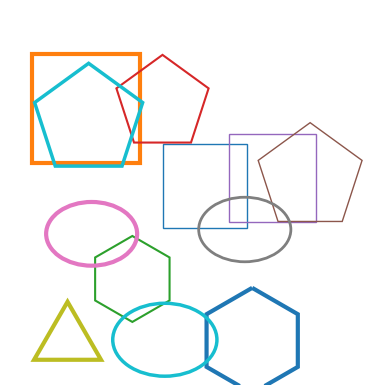[{"shape": "hexagon", "thickness": 3, "radius": 0.68, "center": [0.655, 0.115]}, {"shape": "square", "thickness": 1, "radius": 0.55, "center": [0.532, 0.517]}, {"shape": "square", "thickness": 3, "radius": 0.71, "center": [0.223, 0.719]}, {"shape": "hexagon", "thickness": 1.5, "radius": 0.56, "center": [0.344, 0.275]}, {"shape": "pentagon", "thickness": 1.5, "radius": 0.63, "center": [0.422, 0.732]}, {"shape": "square", "thickness": 1, "radius": 0.57, "center": [0.707, 0.538]}, {"shape": "pentagon", "thickness": 1, "radius": 0.71, "center": [0.806, 0.54]}, {"shape": "oval", "thickness": 3, "radius": 0.59, "center": [0.238, 0.393]}, {"shape": "oval", "thickness": 2, "radius": 0.6, "center": [0.636, 0.404]}, {"shape": "triangle", "thickness": 3, "radius": 0.5, "center": [0.175, 0.116]}, {"shape": "pentagon", "thickness": 2.5, "radius": 0.74, "center": [0.23, 0.688]}, {"shape": "oval", "thickness": 2.5, "radius": 0.68, "center": [0.428, 0.118]}]